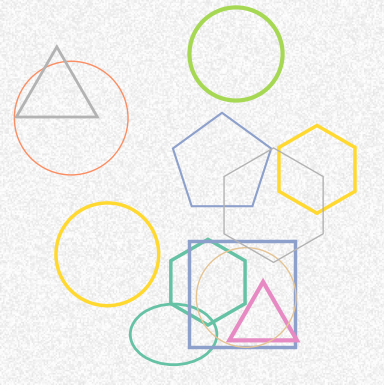[{"shape": "oval", "thickness": 2, "radius": 0.56, "center": [0.451, 0.131]}, {"shape": "hexagon", "thickness": 2.5, "radius": 0.56, "center": [0.54, 0.267]}, {"shape": "circle", "thickness": 1, "radius": 0.74, "center": [0.185, 0.693]}, {"shape": "square", "thickness": 2.5, "radius": 0.69, "center": [0.628, 0.236]}, {"shape": "pentagon", "thickness": 1.5, "radius": 0.67, "center": [0.577, 0.573]}, {"shape": "triangle", "thickness": 3, "radius": 0.51, "center": [0.683, 0.167]}, {"shape": "circle", "thickness": 3, "radius": 0.6, "center": [0.613, 0.86]}, {"shape": "hexagon", "thickness": 2.5, "radius": 0.57, "center": [0.823, 0.56]}, {"shape": "circle", "thickness": 2.5, "radius": 0.67, "center": [0.279, 0.339]}, {"shape": "circle", "thickness": 1, "radius": 0.65, "center": [0.639, 0.227]}, {"shape": "triangle", "thickness": 2, "radius": 0.61, "center": [0.148, 0.757]}, {"shape": "hexagon", "thickness": 1, "radius": 0.74, "center": [0.711, 0.467]}]